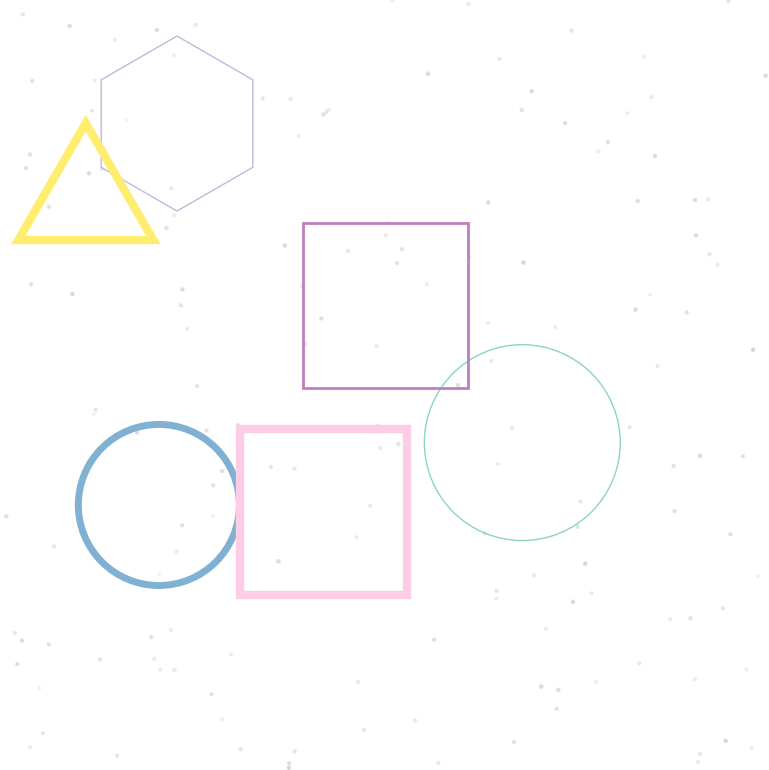[{"shape": "circle", "thickness": 0.5, "radius": 0.64, "center": [0.678, 0.425]}, {"shape": "hexagon", "thickness": 0.5, "radius": 0.57, "center": [0.23, 0.84]}, {"shape": "circle", "thickness": 2.5, "radius": 0.52, "center": [0.206, 0.344]}, {"shape": "square", "thickness": 3, "radius": 0.54, "center": [0.42, 0.335]}, {"shape": "square", "thickness": 1, "radius": 0.54, "center": [0.501, 0.603]}, {"shape": "triangle", "thickness": 3, "radius": 0.51, "center": [0.111, 0.739]}]